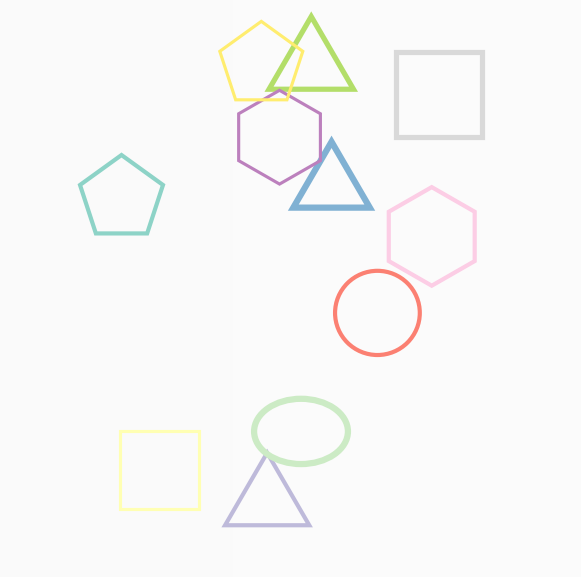[{"shape": "pentagon", "thickness": 2, "radius": 0.38, "center": [0.209, 0.656]}, {"shape": "square", "thickness": 1.5, "radius": 0.34, "center": [0.274, 0.185]}, {"shape": "triangle", "thickness": 2, "radius": 0.42, "center": [0.46, 0.131]}, {"shape": "circle", "thickness": 2, "radius": 0.36, "center": [0.649, 0.457]}, {"shape": "triangle", "thickness": 3, "radius": 0.38, "center": [0.57, 0.678]}, {"shape": "triangle", "thickness": 2.5, "radius": 0.42, "center": [0.535, 0.887]}, {"shape": "hexagon", "thickness": 2, "radius": 0.43, "center": [0.743, 0.59]}, {"shape": "square", "thickness": 2.5, "radius": 0.37, "center": [0.755, 0.835]}, {"shape": "hexagon", "thickness": 1.5, "radius": 0.41, "center": [0.481, 0.762]}, {"shape": "oval", "thickness": 3, "radius": 0.4, "center": [0.518, 0.252]}, {"shape": "pentagon", "thickness": 1.5, "radius": 0.38, "center": [0.45, 0.887]}]